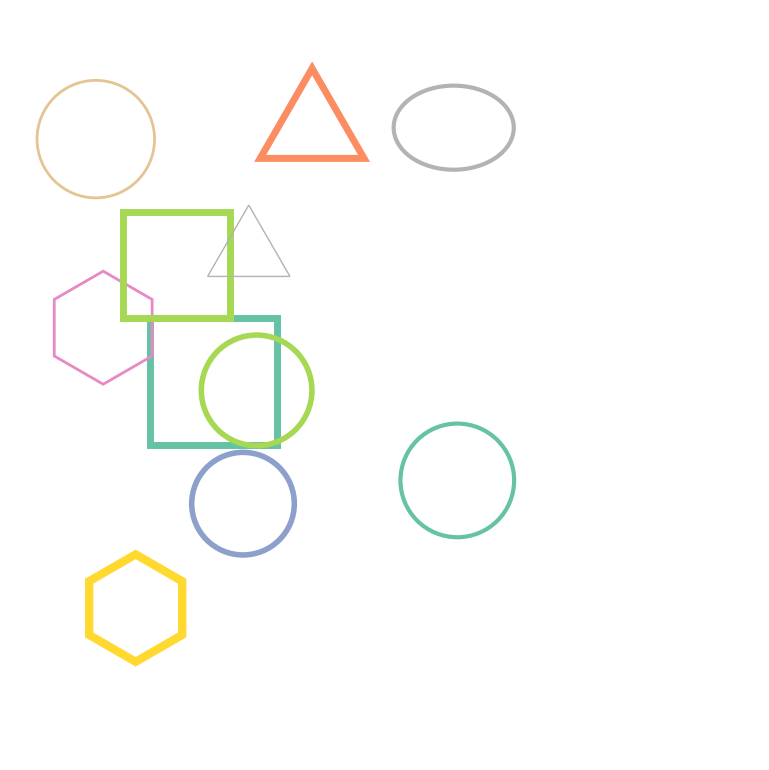[{"shape": "circle", "thickness": 1.5, "radius": 0.37, "center": [0.594, 0.376]}, {"shape": "square", "thickness": 2.5, "radius": 0.41, "center": [0.278, 0.504]}, {"shape": "triangle", "thickness": 2.5, "radius": 0.39, "center": [0.405, 0.833]}, {"shape": "circle", "thickness": 2, "radius": 0.33, "center": [0.316, 0.346]}, {"shape": "hexagon", "thickness": 1, "radius": 0.37, "center": [0.134, 0.574]}, {"shape": "square", "thickness": 2.5, "radius": 0.34, "center": [0.229, 0.656]}, {"shape": "circle", "thickness": 2, "radius": 0.36, "center": [0.333, 0.493]}, {"shape": "hexagon", "thickness": 3, "radius": 0.35, "center": [0.176, 0.21]}, {"shape": "circle", "thickness": 1, "radius": 0.38, "center": [0.124, 0.819]}, {"shape": "triangle", "thickness": 0.5, "radius": 0.31, "center": [0.323, 0.672]}, {"shape": "oval", "thickness": 1.5, "radius": 0.39, "center": [0.589, 0.834]}]